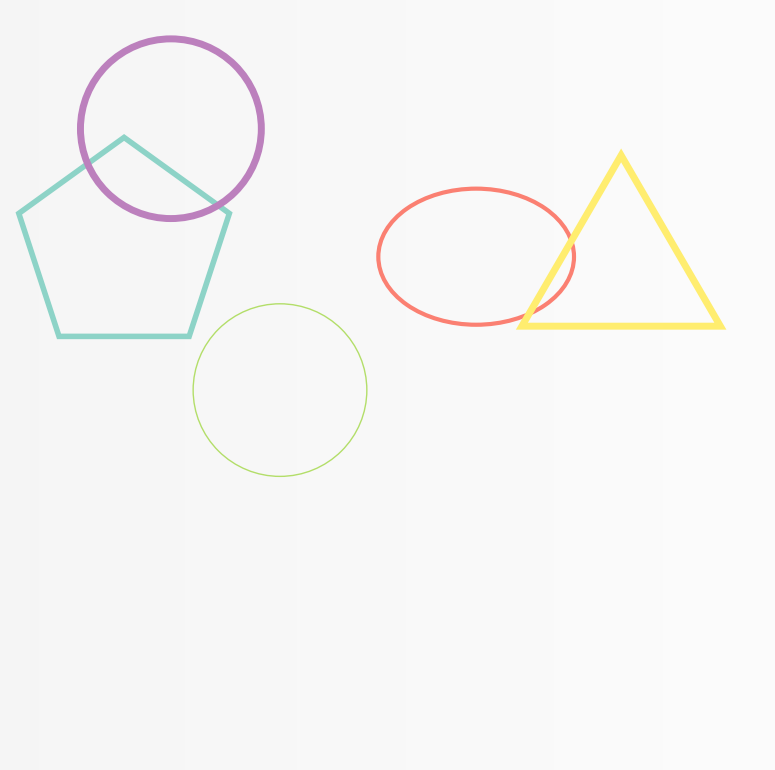[{"shape": "pentagon", "thickness": 2, "radius": 0.71, "center": [0.16, 0.679]}, {"shape": "oval", "thickness": 1.5, "radius": 0.63, "center": [0.614, 0.667]}, {"shape": "circle", "thickness": 0.5, "radius": 0.56, "center": [0.361, 0.493]}, {"shape": "circle", "thickness": 2.5, "radius": 0.58, "center": [0.221, 0.833]}, {"shape": "triangle", "thickness": 2.5, "radius": 0.74, "center": [0.801, 0.65]}]